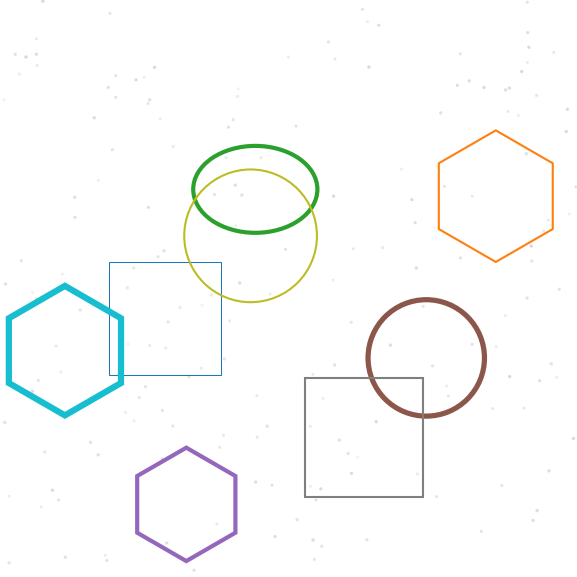[{"shape": "square", "thickness": 0.5, "radius": 0.49, "center": [0.285, 0.447]}, {"shape": "hexagon", "thickness": 1, "radius": 0.57, "center": [0.858, 0.659]}, {"shape": "oval", "thickness": 2, "radius": 0.54, "center": [0.442, 0.671]}, {"shape": "hexagon", "thickness": 2, "radius": 0.49, "center": [0.323, 0.126]}, {"shape": "circle", "thickness": 2.5, "radius": 0.5, "center": [0.738, 0.379]}, {"shape": "square", "thickness": 1, "radius": 0.51, "center": [0.63, 0.242]}, {"shape": "circle", "thickness": 1, "radius": 0.57, "center": [0.434, 0.591]}, {"shape": "hexagon", "thickness": 3, "radius": 0.56, "center": [0.112, 0.392]}]